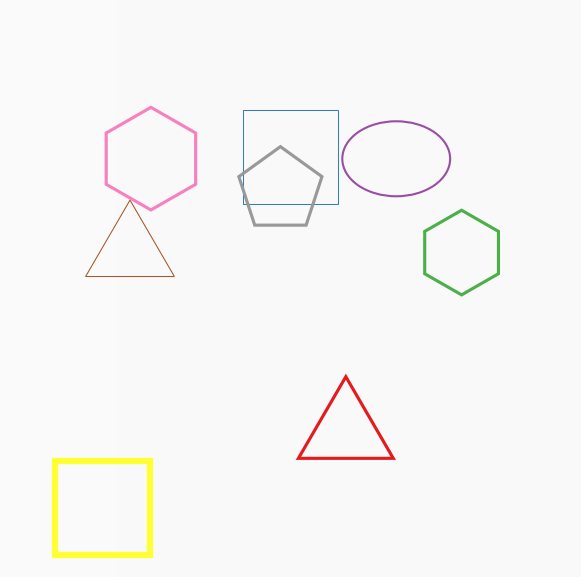[{"shape": "triangle", "thickness": 1.5, "radius": 0.47, "center": [0.595, 0.253]}, {"shape": "square", "thickness": 0.5, "radius": 0.41, "center": [0.5, 0.728]}, {"shape": "hexagon", "thickness": 1.5, "radius": 0.37, "center": [0.794, 0.562]}, {"shape": "oval", "thickness": 1, "radius": 0.46, "center": [0.682, 0.724]}, {"shape": "square", "thickness": 3, "radius": 0.41, "center": [0.176, 0.12]}, {"shape": "triangle", "thickness": 0.5, "radius": 0.44, "center": [0.224, 0.564]}, {"shape": "hexagon", "thickness": 1.5, "radius": 0.44, "center": [0.26, 0.724]}, {"shape": "pentagon", "thickness": 1.5, "radius": 0.38, "center": [0.482, 0.67]}]